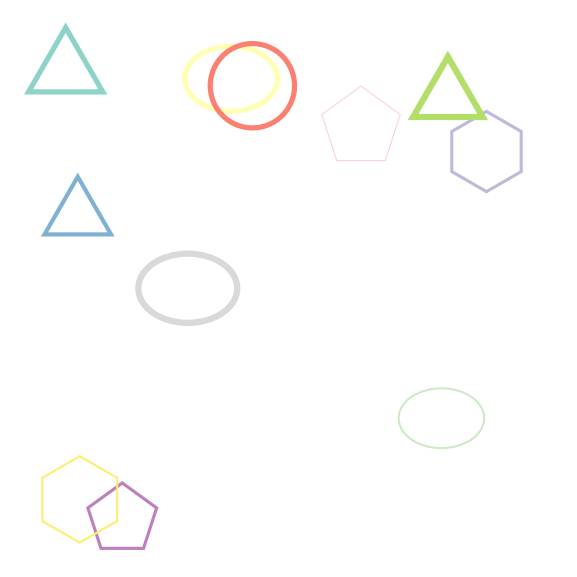[{"shape": "triangle", "thickness": 2.5, "radius": 0.37, "center": [0.114, 0.877]}, {"shape": "oval", "thickness": 2.5, "radius": 0.4, "center": [0.4, 0.863]}, {"shape": "hexagon", "thickness": 1.5, "radius": 0.35, "center": [0.842, 0.737]}, {"shape": "circle", "thickness": 2.5, "radius": 0.36, "center": [0.437, 0.851]}, {"shape": "triangle", "thickness": 2, "radius": 0.33, "center": [0.135, 0.627]}, {"shape": "triangle", "thickness": 3, "radius": 0.35, "center": [0.776, 0.831]}, {"shape": "pentagon", "thickness": 0.5, "radius": 0.36, "center": [0.625, 0.779]}, {"shape": "oval", "thickness": 3, "radius": 0.43, "center": [0.325, 0.5]}, {"shape": "pentagon", "thickness": 1.5, "radius": 0.31, "center": [0.212, 0.1]}, {"shape": "oval", "thickness": 1, "radius": 0.37, "center": [0.764, 0.275]}, {"shape": "hexagon", "thickness": 1, "radius": 0.37, "center": [0.138, 0.134]}]